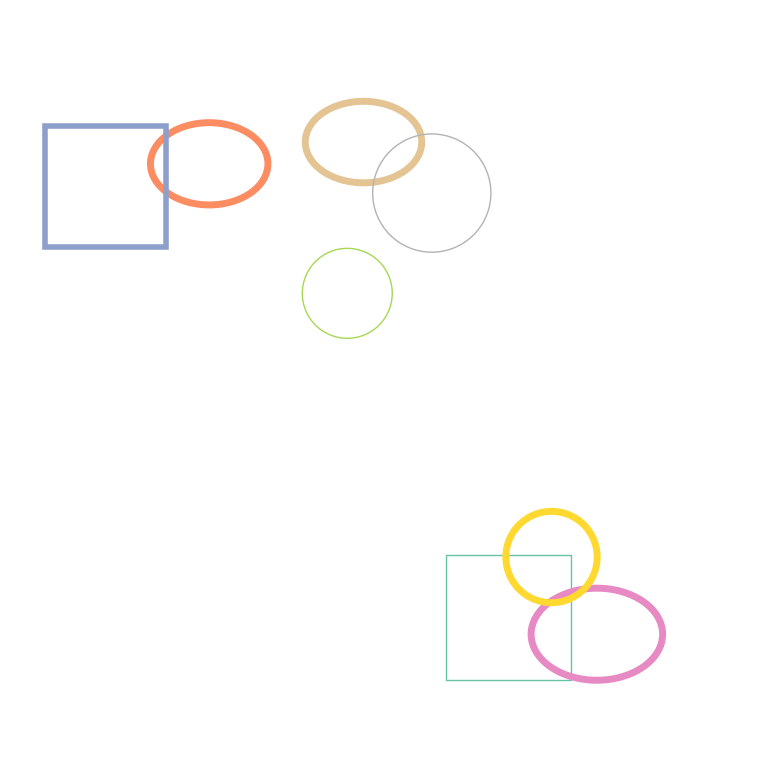[{"shape": "square", "thickness": 0.5, "radius": 0.41, "center": [0.66, 0.198]}, {"shape": "oval", "thickness": 2.5, "radius": 0.38, "center": [0.272, 0.787]}, {"shape": "square", "thickness": 2, "radius": 0.39, "center": [0.137, 0.758]}, {"shape": "oval", "thickness": 2.5, "radius": 0.43, "center": [0.775, 0.176]}, {"shape": "circle", "thickness": 0.5, "radius": 0.29, "center": [0.451, 0.619]}, {"shape": "circle", "thickness": 2.5, "radius": 0.3, "center": [0.716, 0.277]}, {"shape": "oval", "thickness": 2.5, "radius": 0.38, "center": [0.472, 0.815]}, {"shape": "circle", "thickness": 0.5, "radius": 0.38, "center": [0.561, 0.749]}]